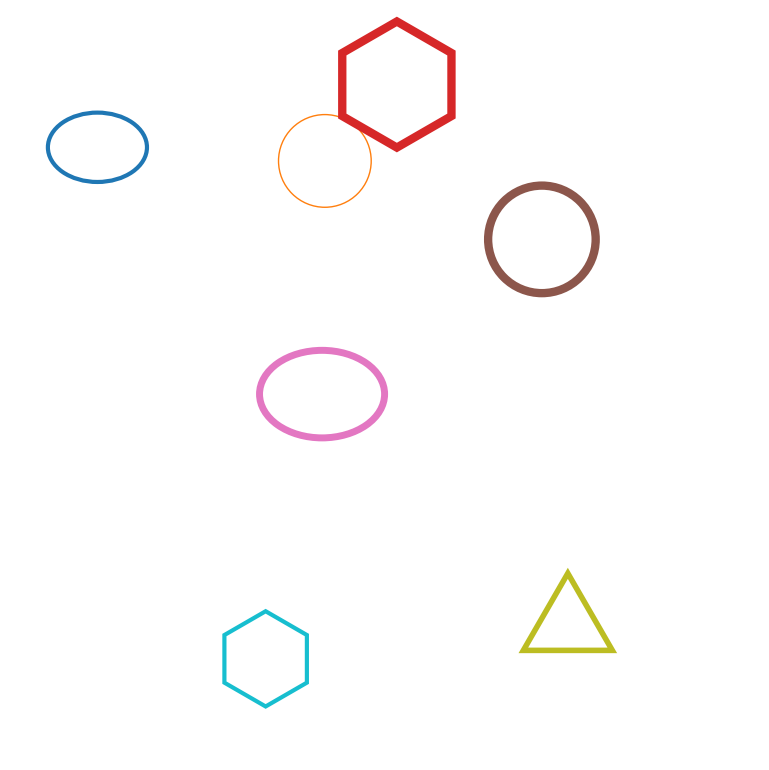[{"shape": "oval", "thickness": 1.5, "radius": 0.32, "center": [0.127, 0.809]}, {"shape": "circle", "thickness": 0.5, "radius": 0.3, "center": [0.422, 0.791]}, {"shape": "hexagon", "thickness": 3, "radius": 0.41, "center": [0.515, 0.89]}, {"shape": "circle", "thickness": 3, "radius": 0.35, "center": [0.704, 0.689]}, {"shape": "oval", "thickness": 2.5, "radius": 0.41, "center": [0.418, 0.488]}, {"shape": "triangle", "thickness": 2, "radius": 0.33, "center": [0.737, 0.189]}, {"shape": "hexagon", "thickness": 1.5, "radius": 0.31, "center": [0.345, 0.144]}]